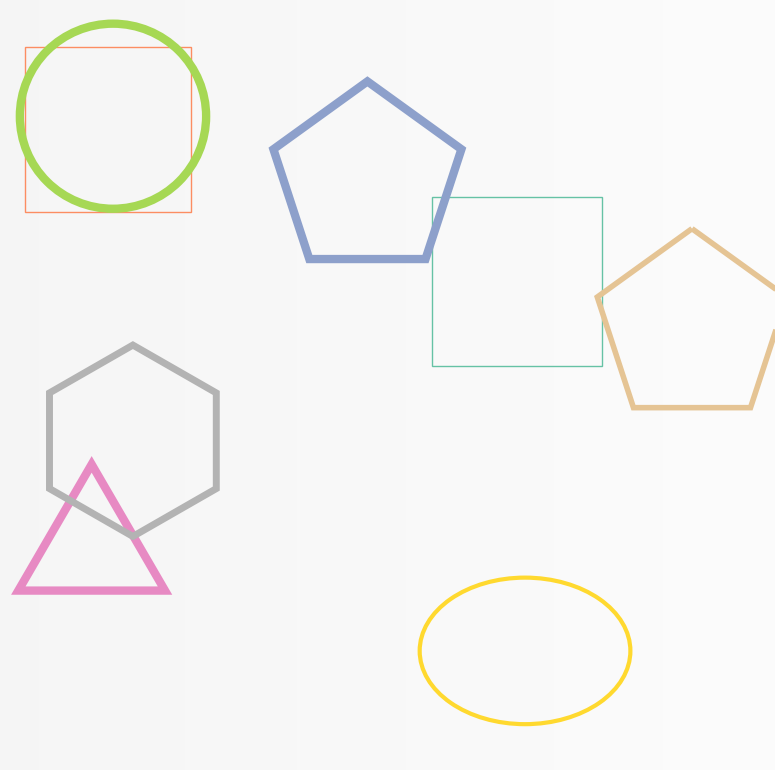[{"shape": "square", "thickness": 0.5, "radius": 0.55, "center": [0.667, 0.634]}, {"shape": "square", "thickness": 0.5, "radius": 0.54, "center": [0.14, 0.831]}, {"shape": "pentagon", "thickness": 3, "radius": 0.64, "center": [0.474, 0.767]}, {"shape": "triangle", "thickness": 3, "radius": 0.55, "center": [0.118, 0.288]}, {"shape": "circle", "thickness": 3, "radius": 0.6, "center": [0.146, 0.849]}, {"shape": "oval", "thickness": 1.5, "radius": 0.68, "center": [0.677, 0.155]}, {"shape": "pentagon", "thickness": 2, "radius": 0.64, "center": [0.893, 0.575]}, {"shape": "hexagon", "thickness": 2.5, "radius": 0.62, "center": [0.171, 0.428]}]